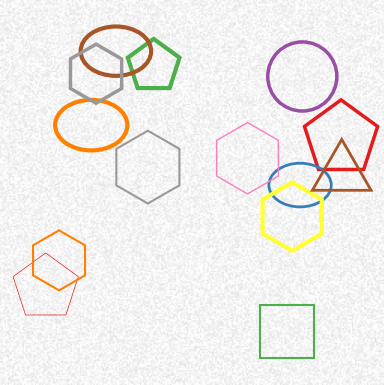[{"shape": "pentagon", "thickness": 0.5, "radius": 0.45, "center": [0.119, 0.254]}, {"shape": "pentagon", "thickness": 2.5, "radius": 0.5, "center": [0.886, 0.641]}, {"shape": "oval", "thickness": 2, "radius": 0.41, "center": [0.779, 0.519]}, {"shape": "square", "thickness": 1.5, "radius": 0.35, "center": [0.746, 0.139]}, {"shape": "pentagon", "thickness": 3, "radius": 0.35, "center": [0.399, 0.828]}, {"shape": "circle", "thickness": 2.5, "radius": 0.45, "center": [0.785, 0.801]}, {"shape": "hexagon", "thickness": 1.5, "radius": 0.39, "center": [0.153, 0.324]}, {"shape": "oval", "thickness": 3, "radius": 0.47, "center": [0.237, 0.675]}, {"shape": "hexagon", "thickness": 3, "radius": 0.44, "center": [0.759, 0.437]}, {"shape": "oval", "thickness": 3, "radius": 0.46, "center": [0.301, 0.867]}, {"shape": "triangle", "thickness": 2, "radius": 0.44, "center": [0.888, 0.55]}, {"shape": "hexagon", "thickness": 1, "radius": 0.46, "center": [0.643, 0.589]}, {"shape": "hexagon", "thickness": 2.5, "radius": 0.38, "center": [0.25, 0.809]}, {"shape": "hexagon", "thickness": 1.5, "radius": 0.47, "center": [0.384, 0.566]}]